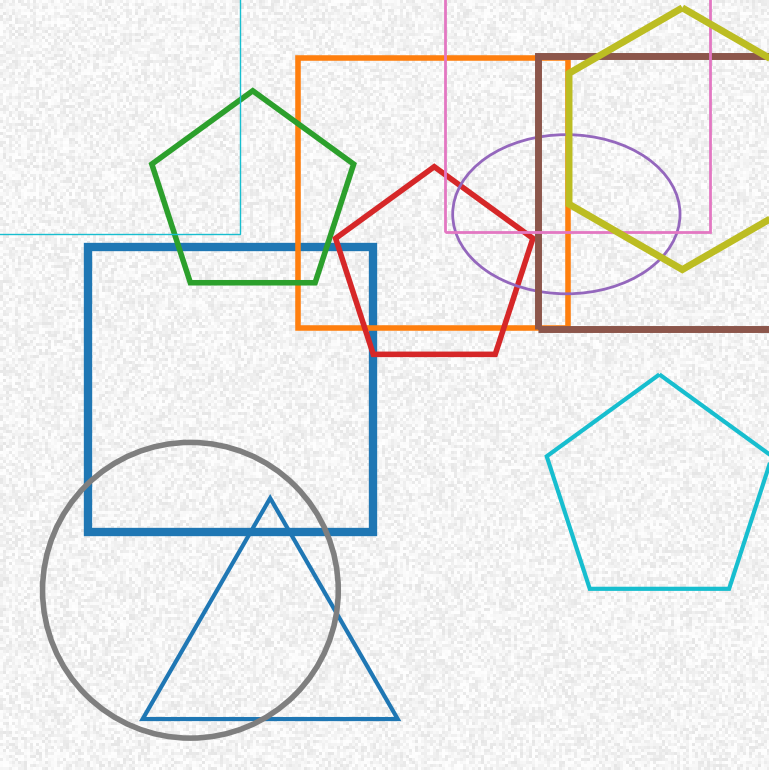[{"shape": "triangle", "thickness": 1.5, "radius": 0.96, "center": [0.351, 0.162]}, {"shape": "square", "thickness": 3, "radius": 0.92, "center": [0.299, 0.494]}, {"shape": "square", "thickness": 2, "radius": 0.88, "center": [0.562, 0.749]}, {"shape": "pentagon", "thickness": 2, "radius": 0.69, "center": [0.328, 0.744]}, {"shape": "pentagon", "thickness": 2, "radius": 0.67, "center": [0.564, 0.649]}, {"shape": "oval", "thickness": 1, "radius": 0.74, "center": [0.736, 0.722]}, {"shape": "square", "thickness": 2.5, "radius": 0.89, "center": [0.876, 0.75]}, {"shape": "square", "thickness": 1, "radius": 0.86, "center": [0.75, 0.871]}, {"shape": "circle", "thickness": 2, "radius": 0.96, "center": [0.247, 0.233]}, {"shape": "hexagon", "thickness": 2.5, "radius": 0.85, "center": [0.886, 0.82]}, {"shape": "square", "thickness": 0.5, "radius": 0.99, "center": [0.114, 0.893]}, {"shape": "pentagon", "thickness": 1.5, "radius": 0.77, "center": [0.856, 0.36]}]